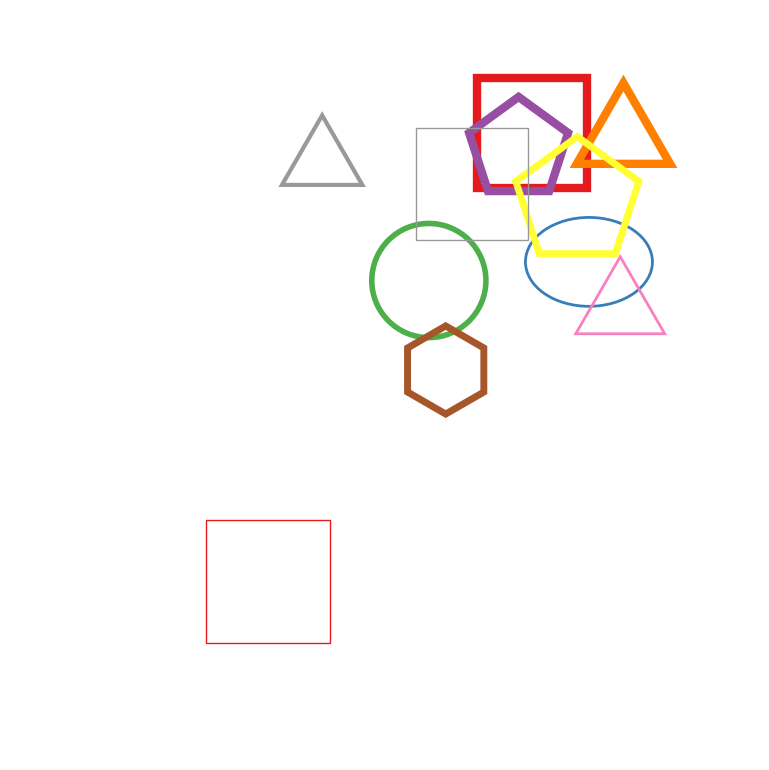[{"shape": "square", "thickness": 3, "radius": 0.36, "center": [0.691, 0.827]}, {"shape": "square", "thickness": 0.5, "radius": 0.4, "center": [0.348, 0.245]}, {"shape": "oval", "thickness": 1, "radius": 0.41, "center": [0.765, 0.66]}, {"shape": "circle", "thickness": 2, "radius": 0.37, "center": [0.557, 0.636]}, {"shape": "pentagon", "thickness": 3, "radius": 0.34, "center": [0.673, 0.807]}, {"shape": "triangle", "thickness": 3, "radius": 0.35, "center": [0.81, 0.822]}, {"shape": "pentagon", "thickness": 2.5, "radius": 0.42, "center": [0.75, 0.739]}, {"shape": "hexagon", "thickness": 2.5, "radius": 0.29, "center": [0.579, 0.519]}, {"shape": "triangle", "thickness": 1, "radius": 0.33, "center": [0.806, 0.6]}, {"shape": "square", "thickness": 0.5, "radius": 0.36, "center": [0.613, 0.761]}, {"shape": "triangle", "thickness": 1.5, "radius": 0.3, "center": [0.418, 0.79]}]